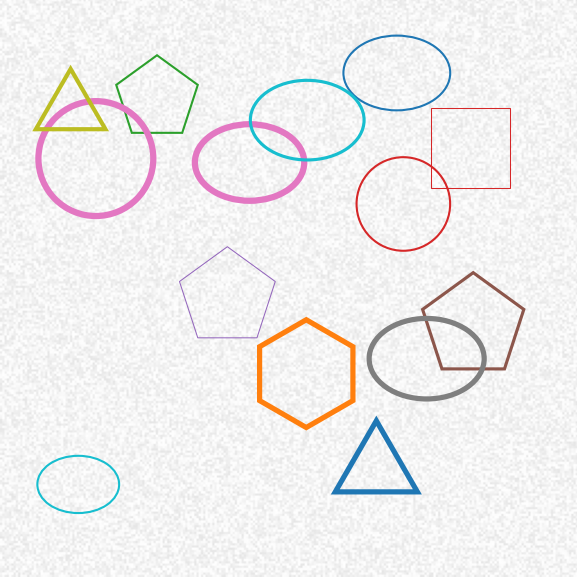[{"shape": "triangle", "thickness": 2.5, "radius": 0.41, "center": [0.652, 0.188]}, {"shape": "oval", "thickness": 1, "radius": 0.46, "center": [0.687, 0.873]}, {"shape": "hexagon", "thickness": 2.5, "radius": 0.47, "center": [0.53, 0.352]}, {"shape": "pentagon", "thickness": 1, "radius": 0.37, "center": [0.272, 0.829]}, {"shape": "circle", "thickness": 1, "radius": 0.41, "center": [0.698, 0.646]}, {"shape": "square", "thickness": 0.5, "radius": 0.34, "center": [0.814, 0.743]}, {"shape": "pentagon", "thickness": 0.5, "radius": 0.44, "center": [0.394, 0.485]}, {"shape": "pentagon", "thickness": 1.5, "radius": 0.46, "center": [0.819, 0.435]}, {"shape": "circle", "thickness": 3, "radius": 0.5, "center": [0.166, 0.725]}, {"shape": "oval", "thickness": 3, "radius": 0.47, "center": [0.432, 0.718]}, {"shape": "oval", "thickness": 2.5, "radius": 0.5, "center": [0.739, 0.378]}, {"shape": "triangle", "thickness": 2, "radius": 0.35, "center": [0.122, 0.81]}, {"shape": "oval", "thickness": 1.5, "radius": 0.49, "center": [0.532, 0.791]}, {"shape": "oval", "thickness": 1, "radius": 0.35, "center": [0.135, 0.16]}]